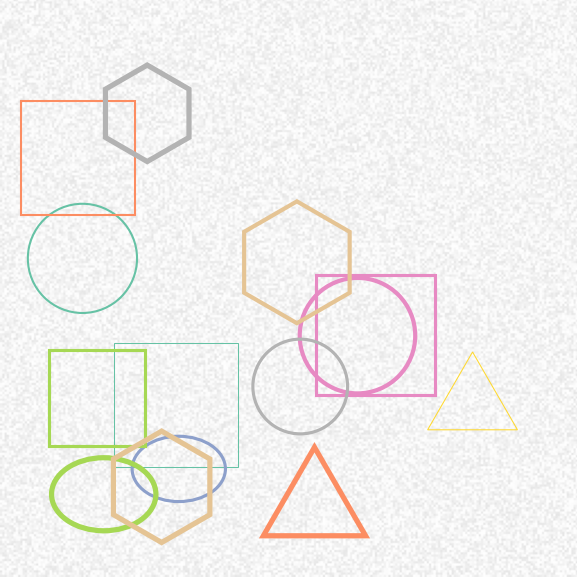[{"shape": "square", "thickness": 0.5, "radius": 0.53, "center": [0.304, 0.298]}, {"shape": "circle", "thickness": 1, "radius": 0.47, "center": [0.143, 0.552]}, {"shape": "triangle", "thickness": 2.5, "radius": 0.51, "center": [0.545, 0.122]}, {"shape": "square", "thickness": 1, "radius": 0.49, "center": [0.136, 0.726]}, {"shape": "oval", "thickness": 1.5, "radius": 0.4, "center": [0.31, 0.187]}, {"shape": "circle", "thickness": 2, "radius": 0.5, "center": [0.619, 0.418]}, {"shape": "square", "thickness": 1.5, "radius": 0.52, "center": [0.65, 0.419]}, {"shape": "oval", "thickness": 2.5, "radius": 0.45, "center": [0.18, 0.143]}, {"shape": "square", "thickness": 1.5, "radius": 0.42, "center": [0.168, 0.31]}, {"shape": "triangle", "thickness": 0.5, "radius": 0.45, "center": [0.818, 0.3]}, {"shape": "hexagon", "thickness": 2.5, "radius": 0.48, "center": [0.28, 0.156]}, {"shape": "hexagon", "thickness": 2, "radius": 0.53, "center": [0.514, 0.545]}, {"shape": "circle", "thickness": 1.5, "radius": 0.41, "center": [0.52, 0.33]}, {"shape": "hexagon", "thickness": 2.5, "radius": 0.42, "center": [0.255, 0.803]}]